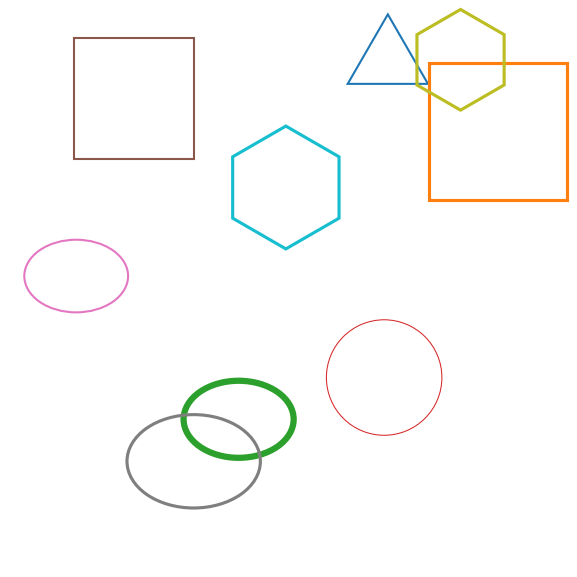[{"shape": "triangle", "thickness": 1, "radius": 0.4, "center": [0.672, 0.894]}, {"shape": "square", "thickness": 1.5, "radius": 0.59, "center": [0.862, 0.771]}, {"shape": "oval", "thickness": 3, "radius": 0.48, "center": [0.413, 0.273]}, {"shape": "circle", "thickness": 0.5, "radius": 0.5, "center": [0.665, 0.345]}, {"shape": "square", "thickness": 1, "radius": 0.52, "center": [0.232, 0.828]}, {"shape": "oval", "thickness": 1, "radius": 0.45, "center": [0.132, 0.521]}, {"shape": "oval", "thickness": 1.5, "radius": 0.58, "center": [0.335, 0.2]}, {"shape": "hexagon", "thickness": 1.5, "radius": 0.44, "center": [0.797, 0.896]}, {"shape": "hexagon", "thickness": 1.5, "radius": 0.53, "center": [0.495, 0.674]}]